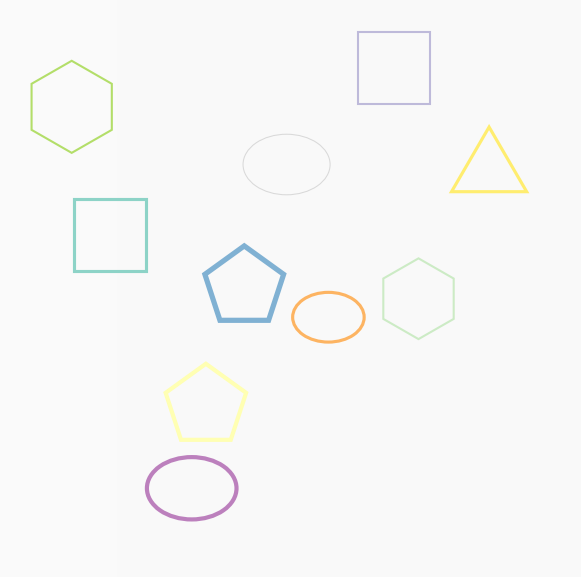[{"shape": "square", "thickness": 1.5, "radius": 0.31, "center": [0.189, 0.592]}, {"shape": "pentagon", "thickness": 2, "radius": 0.36, "center": [0.354, 0.296]}, {"shape": "square", "thickness": 1, "radius": 0.31, "center": [0.677, 0.881]}, {"shape": "pentagon", "thickness": 2.5, "radius": 0.36, "center": [0.42, 0.502]}, {"shape": "oval", "thickness": 1.5, "radius": 0.31, "center": [0.565, 0.45]}, {"shape": "hexagon", "thickness": 1, "radius": 0.4, "center": [0.123, 0.814]}, {"shape": "oval", "thickness": 0.5, "radius": 0.37, "center": [0.493, 0.714]}, {"shape": "oval", "thickness": 2, "radius": 0.39, "center": [0.33, 0.154]}, {"shape": "hexagon", "thickness": 1, "radius": 0.35, "center": [0.72, 0.482]}, {"shape": "triangle", "thickness": 1.5, "radius": 0.37, "center": [0.841, 0.705]}]